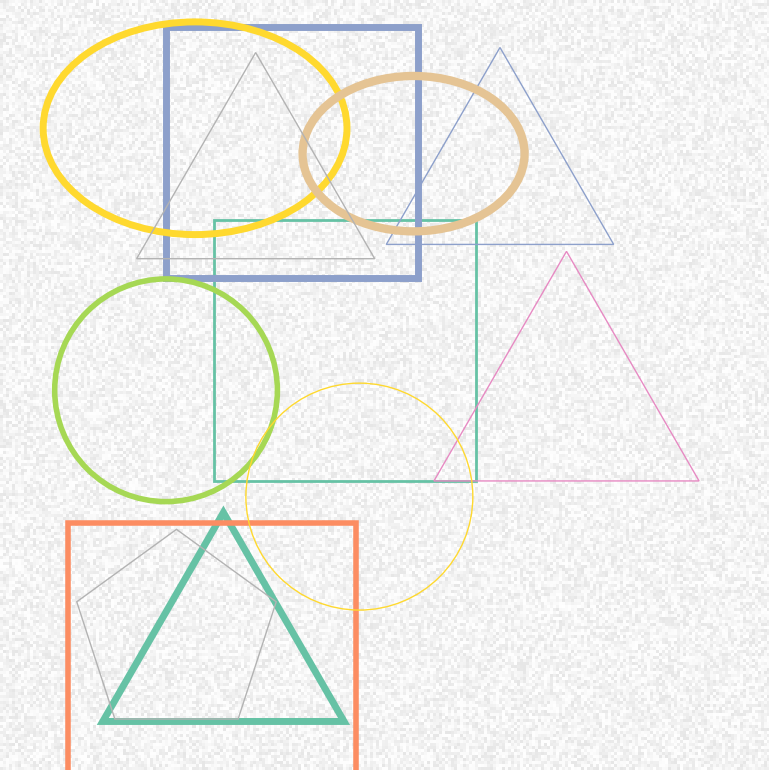[{"shape": "square", "thickness": 1, "radius": 0.85, "center": [0.448, 0.545]}, {"shape": "triangle", "thickness": 2.5, "radius": 0.9, "center": [0.29, 0.153]}, {"shape": "square", "thickness": 2, "radius": 0.93, "center": [0.276, 0.134]}, {"shape": "square", "thickness": 2.5, "radius": 0.82, "center": [0.379, 0.802]}, {"shape": "triangle", "thickness": 0.5, "radius": 0.85, "center": [0.649, 0.768]}, {"shape": "triangle", "thickness": 0.5, "radius": 0.99, "center": [0.736, 0.475]}, {"shape": "circle", "thickness": 2, "radius": 0.72, "center": [0.216, 0.493]}, {"shape": "oval", "thickness": 2.5, "radius": 0.99, "center": [0.253, 0.833]}, {"shape": "circle", "thickness": 0.5, "radius": 0.74, "center": [0.467, 0.355]}, {"shape": "oval", "thickness": 3, "radius": 0.72, "center": [0.537, 0.8]}, {"shape": "triangle", "thickness": 0.5, "radius": 0.89, "center": [0.332, 0.753]}, {"shape": "pentagon", "thickness": 0.5, "radius": 0.68, "center": [0.229, 0.176]}]